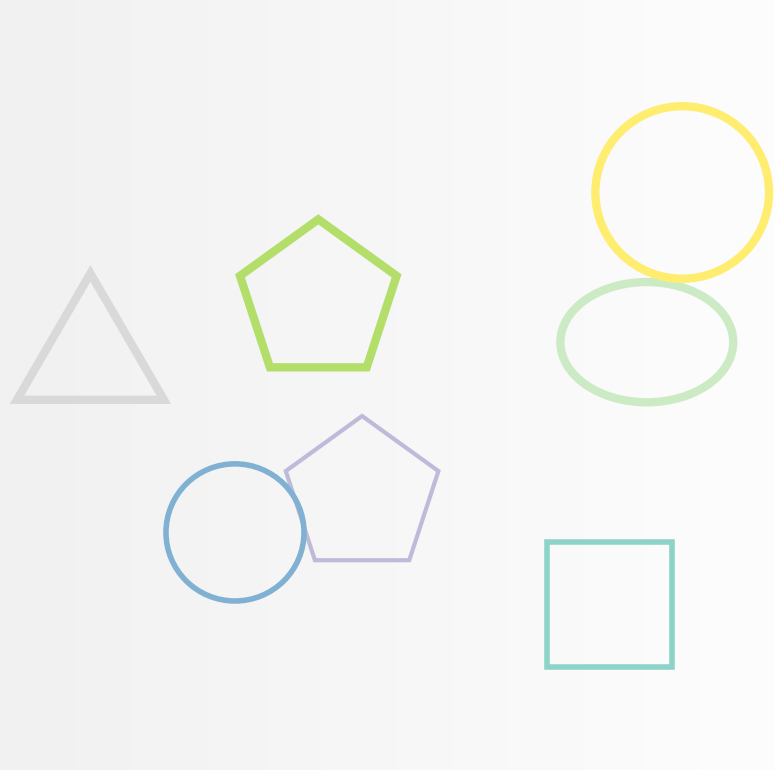[{"shape": "square", "thickness": 2, "radius": 0.4, "center": [0.787, 0.215]}, {"shape": "pentagon", "thickness": 1.5, "radius": 0.52, "center": [0.467, 0.356]}, {"shape": "circle", "thickness": 2, "radius": 0.45, "center": [0.303, 0.309]}, {"shape": "pentagon", "thickness": 3, "radius": 0.53, "center": [0.411, 0.609]}, {"shape": "triangle", "thickness": 3, "radius": 0.55, "center": [0.117, 0.535]}, {"shape": "oval", "thickness": 3, "radius": 0.56, "center": [0.835, 0.556]}, {"shape": "circle", "thickness": 3, "radius": 0.56, "center": [0.88, 0.75]}]